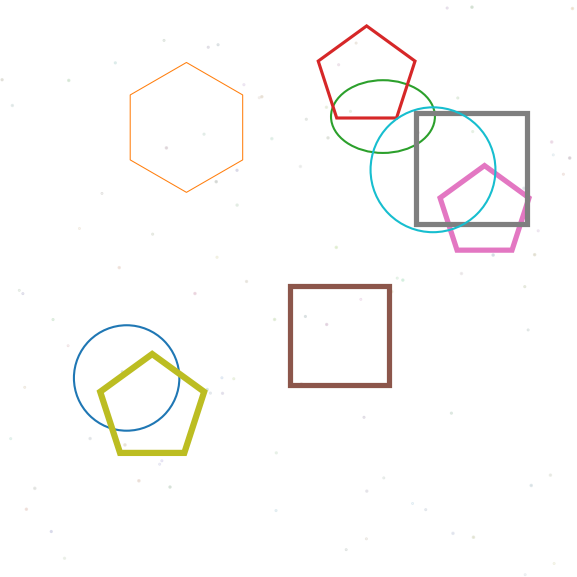[{"shape": "circle", "thickness": 1, "radius": 0.46, "center": [0.219, 0.345]}, {"shape": "hexagon", "thickness": 0.5, "radius": 0.56, "center": [0.323, 0.778]}, {"shape": "oval", "thickness": 1, "radius": 0.45, "center": [0.663, 0.797]}, {"shape": "pentagon", "thickness": 1.5, "radius": 0.44, "center": [0.635, 0.866]}, {"shape": "square", "thickness": 2.5, "radius": 0.43, "center": [0.589, 0.418]}, {"shape": "pentagon", "thickness": 2.5, "radius": 0.4, "center": [0.839, 0.631]}, {"shape": "square", "thickness": 2.5, "radius": 0.48, "center": [0.816, 0.707]}, {"shape": "pentagon", "thickness": 3, "radius": 0.47, "center": [0.264, 0.291]}, {"shape": "circle", "thickness": 1, "radius": 0.54, "center": [0.75, 0.705]}]